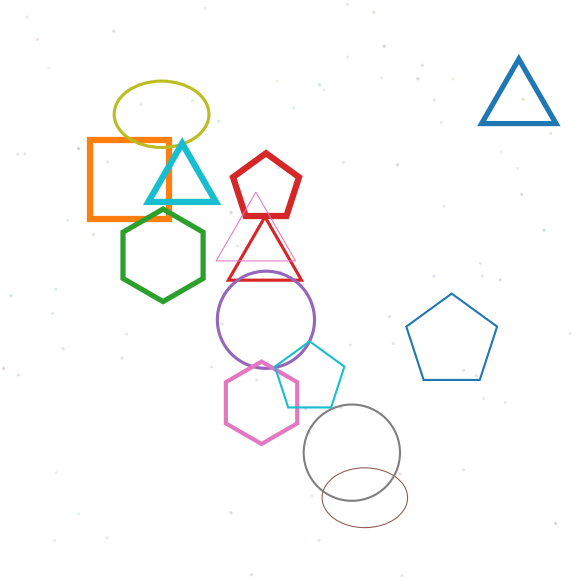[{"shape": "triangle", "thickness": 2.5, "radius": 0.37, "center": [0.898, 0.822]}, {"shape": "pentagon", "thickness": 1, "radius": 0.41, "center": [0.782, 0.408]}, {"shape": "square", "thickness": 3, "radius": 0.34, "center": [0.225, 0.689]}, {"shape": "hexagon", "thickness": 2.5, "radius": 0.4, "center": [0.282, 0.557]}, {"shape": "triangle", "thickness": 1.5, "radius": 0.37, "center": [0.459, 0.551]}, {"shape": "pentagon", "thickness": 3, "radius": 0.3, "center": [0.461, 0.674]}, {"shape": "circle", "thickness": 1.5, "radius": 0.42, "center": [0.46, 0.445]}, {"shape": "oval", "thickness": 0.5, "radius": 0.37, "center": [0.632, 0.137]}, {"shape": "hexagon", "thickness": 2, "radius": 0.36, "center": [0.453, 0.302]}, {"shape": "triangle", "thickness": 0.5, "radius": 0.4, "center": [0.443, 0.587]}, {"shape": "circle", "thickness": 1, "radius": 0.42, "center": [0.609, 0.215]}, {"shape": "oval", "thickness": 1.5, "radius": 0.41, "center": [0.28, 0.801]}, {"shape": "pentagon", "thickness": 1, "radius": 0.32, "center": [0.536, 0.345]}, {"shape": "triangle", "thickness": 3, "radius": 0.34, "center": [0.315, 0.683]}]